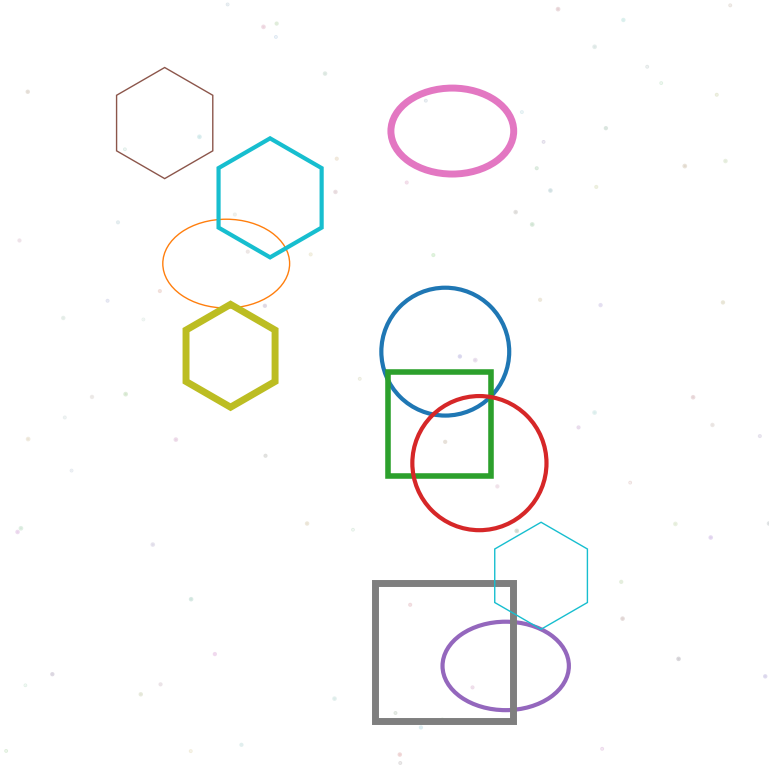[{"shape": "circle", "thickness": 1.5, "radius": 0.42, "center": [0.578, 0.543]}, {"shape": "oval", "thickness": 0.5, "radius": 0.41, "center": [0.294, 0.658]}, {"shape": "square", "thickness": 2, "radius": 0.34, "center": [0.571, 0.45]}, {"shape": "circle", "thickness": 1.5, "radius": 0.44, "center": [0.623, 0.399]}, {"shape": "oval", "thickness": 1.5, "radius": 0.41, "center": [0.657, 0.135]}, {"shape": "hexagon", "thickness": 0.5, "radius": 0.36, "center": [0.214, 0.84]}, {"shape": "oval", "thickness": 2.5, "radius": 0.4, "center": [0.587, 0.83]}, {"shape": "square", "thickness": 2.5, "radius": 0.45, "center": [0.576, 0.153]}, {"shape": "hexagon", "thickness": 2.5, "radius": 0.33, "center": [0.299, 0.538]}, {"shape": "hexagon", "thickness": 0.5, "radius": 0.35, "center": [0.703, 0.252]}, {"shape": "hexagon", "thickness": 1.5, "radius": 0.39, "center": [0.351, 0.743]}]